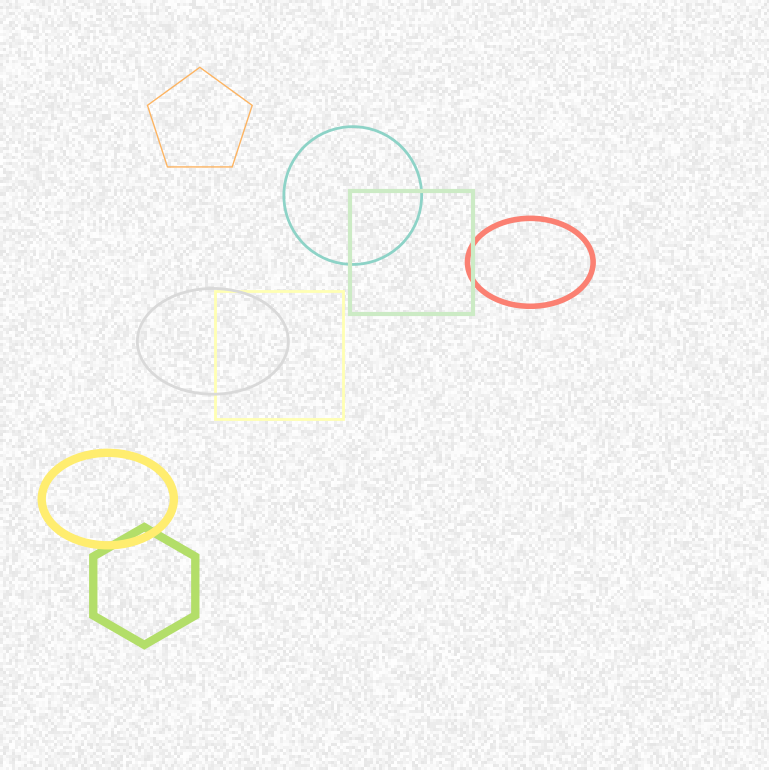[{"shape": "circle", "thickness": 1, "radius": 0.45, "center": [0.458, 0.746]}, {"shape": "square", "thickness": 1, "radius": 0.42, "center": [0.362, 0.539]}, {"shape": "oval", "thickness": 2, "radius": 0.41, "center": [0.689, 0.659]}, {"shape": "pentagon", "thickness": 0.5, "radius": 0.36, "center": [0.26, 0.841]}, {"shape": "hexagon", "thickness": 3, "radius": 0.38, "center": [0.187, 0.239]}, {"shape": "oval", "thickness": 1, "radius": 0.49, "center": [0.276, 0.557]}, {"shape": "square", "thickness": 1.5, "radius": 0.4, "center": [0.534, 0.672]}, {"shape": "oval", "thickness": 3, "radius": 0.43, "center": [0.14, 0.352]}]